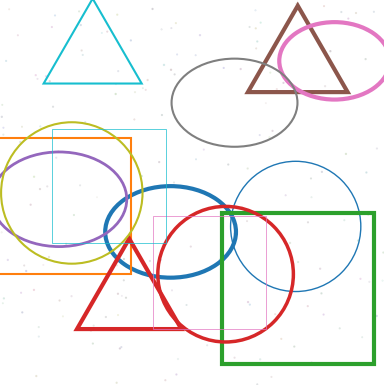[{"shape": "oval", "thickness": 3, "radius": 0.85, "center": [0.443, 0.398]}, {"shape": "circle", "thickness": 1, "radius": 0.85, "center": [0.768, 0.412]}, {"shape": "square", "thickness": 1.5, "radius": 0.88, "center": [0.164, 0.464]}, {"shape": "square", "thickness": 3, "radius": 0.98, "center": [0.775, 0.251]}, {"shape": "circle", "thickness": 2.5, "radius": 0.88, "center": [0.586, 0.288]}, {"shape": "triangle", "thickness": 3, "radius": 0.78, "center": [0.336, 0.224]}, {"shape": "oval", "thickness": 2, "radius": 0.88, "center": [0.154, 0.482]}, {"shape": "triangle", "thickness": 3, "radius": 0.75, "center": [0.773, 0.836]}, {"shape": "oval", "thickness": 3, "radius": 0.72, "center": [0.869, 0.842]}, {"shape": "square", "thickness": 0.5, "radius": 0.73, "center": [0.545, 0.292]}, {"shape": "oval", "thickness": 1.5, "radius": 0.82, "center": [0.609, 0.733]}, {"shape": "circle", "thickness": 1.5, "radius": 0.92, "center": [0.187, 0.499]}, {"shape": "triangle", "thickness": 1.5, "radius": 0.74, "center": [0.241, 0.857]}, {"shape": "square", "thickness": 0.5, "radius": 0.74, "center": [0.282, 0.516]}]